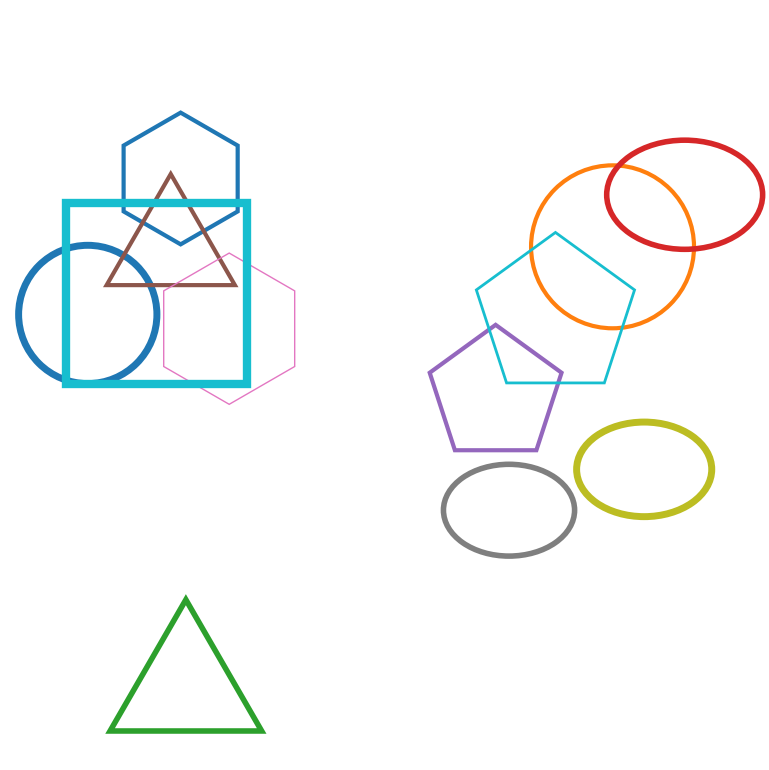[{"shape": "circle", "thickness": 2.5, "radius": 0.45, "center": [0.114, 0.592]}, {"shape": "hexagon", "thickness": 1.5, "radius": 0.43, "center": [0.235, 0.768]}, {"shape": "circle", "thickness": 1.5, "radius": 0.53, "center": [0.795, 0.679]}, {"shape": "triangle", "thickness": 2, "radius": 0.57, "center": [0.241, 0.107]}, {"shape": "oval", "thickness": 2, "radius": 0.51, "center": [0.889, 0.747]}, {"shape": "pentagon", "thickness": 1.5, "radius": 0.45, "center": [0.644, 0.488]}, {"shape": "triangle", "thickness": 1.5, "radius": 0.48, "center": [0.222, 0.678]}, {"shape": "hexagon", "thickness": 0.5, "radius": 0.49, "center": [0.298, 0.573]}, {"shape": "oval", "thickness": 2, "radius": 0.43, "center": [0.661, 0.337]}, {"shape": "oval", "thickness": 2.5, "radius": 0.44, "center": [0.837, 0.39]}, {"shape": "square", "thickness": 3, "radius": 0.59, "center": [0.203, 0.619]}, {"shape": "pentagon", "thickness": 1, "radius": 0.54, "center": [0.721, 0.59]}]